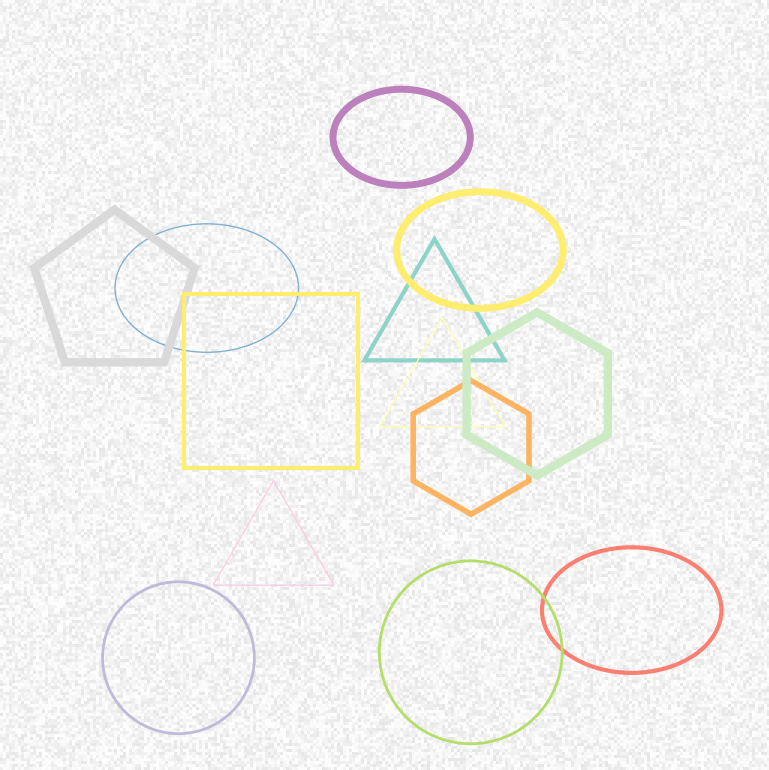[{"shape": "triangle", "thickness": 1.5, "radius": 0.53, "center": [0.564, 0.585]}, {"shape": "triangle", "thickness": 0.5, "radius": 0.47, "center": [0.574, 0.493]}, {"shape": "circle", "thickness": 1, "radius": 0.49, "center": [0.232, 0.146]}, {"shape": "oval", "thickness": 1.5, "radius": 0.58, "center": [0.82, 0.208]}, {"shape": "oval", "thickness": 0.5, "radius": 0.6, "center": [0.269, 0.626]}, {"shape": "hexagon", "thickness": 2, "radius": 0.43, "center": [0.612, 0.419]}, {"shape": "circle", "thickness": 1, "radius": 0.59, "center": [0.611, 0.153]}, {"shape": "triangle", "thickness": 0.5, "radius": 0.45, "center": [0.355, 0.285]}, {"shape": "pentagon", "thickness": 3, "radius": 0.55, "center": [0.149, 0.618]}, {"shape": "oval", "thickness": 2.5, "radius": 0.45, "center": [0.522, 0.822]}, {"shape": "hexagon", "thickness": 3, "radius": 0.53, "center": [0.698, 0.488]}, {"shape": "oval", "thickness": 2.5, "radius": 0.54, "center": [0.623, 0.675]}, {"shape": "square", "thickness": 1.5, "radius": 0.57, "center": [0.352, 0.505]}]